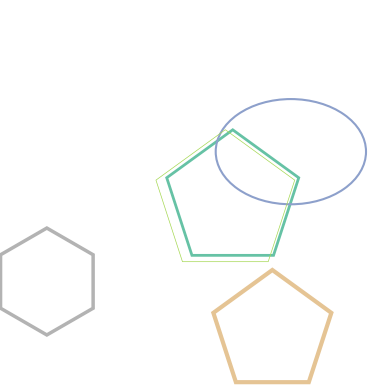[{"shape": "pentagon", "thickness": 2, "radius": 0.9, "center": [0.605, 0.483]}, {"shape": "oval", "thickness": 1.5, "radius": 0.98, "center": [0.755, 0.606]}, {"shape": "pentagon", "thickness": 0.5, "radius": 0.95, "center": [0.585, 0.474]}, {"shape": "pentagon", "thickness": 3, "radius": 0.81, "center": [0.707, 0.138]}, {"shape": "hexagon", "thickness": 2.5, "radius": 0.69, "center": [0.122, 0.269]}]